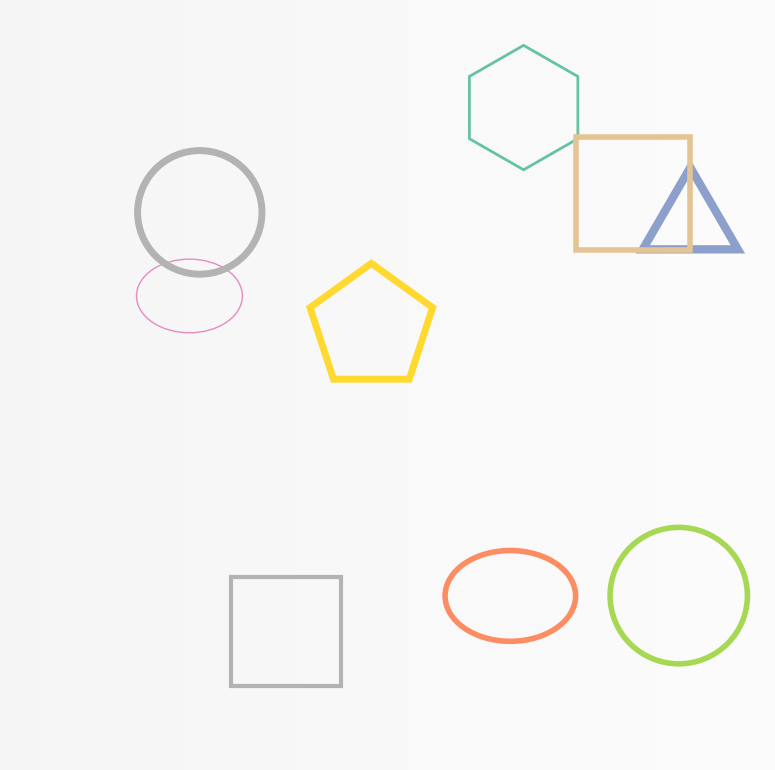[{"shape": "hexagon", "thickness": 1, "radius": 0.4, "center": [0.676, 0.86]}, {"shape": "oval", "thickness": 2, "radius": 0.42, "center": [0.658, 0.226]}, {"shape": "triangle", "thickness": 3, "radius": 0.35, "center": [0.891, 0.712]}, {"shape": "oval", "thickness": 0.5, "radius": 0.34, "center": [0.244, 0.616]}, {"shape": "circle", "thickness": 2, "radius": 0.44, "center": [0.876, 0.227]}, {"shape": "pentagon", "thickness": 2.5, "radius": 0.42, "center": [0.479, 0.575]}, {"shape": "square", "thickness": 2, "radius": 0.37, "center": [0.816, 0.748]}, {"shape": "square", "thickness": 1.5, "radius": 0.35, "center": [0.369, 0.18]}, {"shape": "circle", "thickness": 2.5, "radius": 0.4, "center": [0.258, 0.724]}]